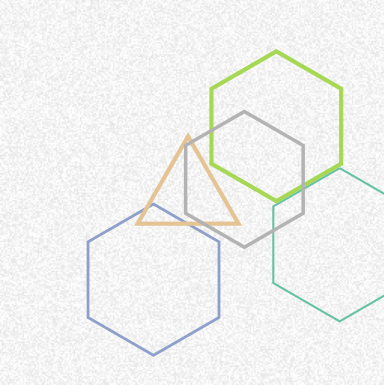[{"shape": "hexagon", "thickness": 1.5, "radius": 1.0, "center": [0.882, 0.364]}, {"shape": "hexagon", "thickness": 2, "radius": 0.98, "center": [0.399, 0.274]}, {"shape": "hexagon", "thickness": 3, "radius": 0.97, "center": [0.718, 0.672]}, {"shape": "triangle", "thickness": 3, "radius": 0.76, "center": [0.488, 0.495]}, {"shape": "hexagon", "thickness": 2.5, "radius": 0.88, "center": [0.635, 0.534]}]